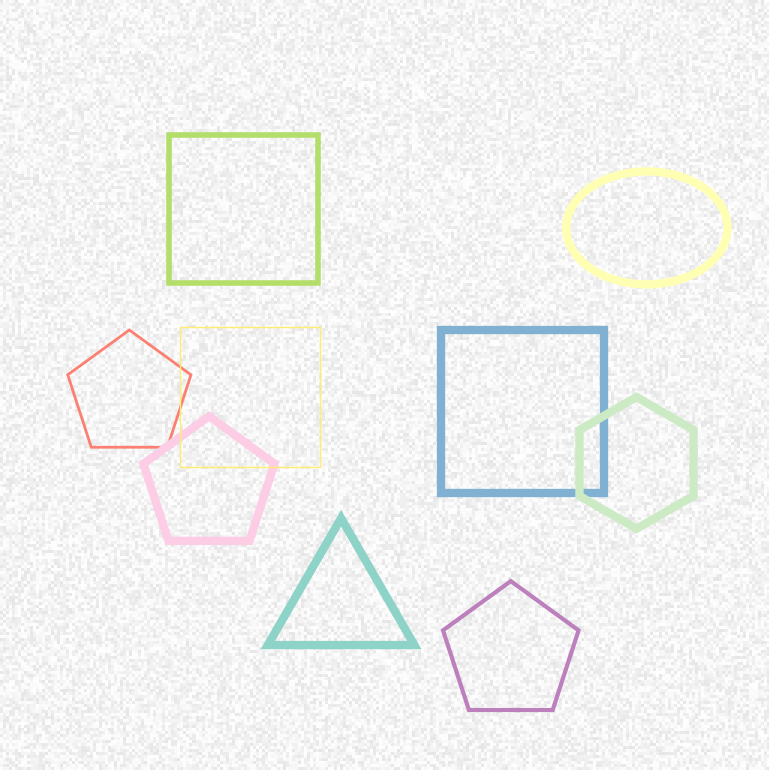[{"shape": "triangle", "thickness": 3, "radius": 0.55, "center": [0.443, 0.217]}, {"shape": "oval", "thickness": 3, "radius": 0.52, "center": [0.84, 0.704]}, {"shape": "pentagon", "thickness": 1, "radius": 0.42, "center": [0.168, 0.487]}, {"shape": "square", "thickness": 3, "radius": 0.53, "center": [0.678, 0.465]}, {"shape": "square", "thickness": 2, "radius": 0.48, "center": [0.316, 0.728]}, {"shape": "pentagon", "thickness": 3, "radius": 0.45, "center": [0.271, 0.37]}, {"shape": "pentagon", "thickness": 1.5, "radius": 0.46, "center": [0.663, 0.153]}, {"shape": "hexagon", "thickness": 3, "radius": 0.43, "center": [0.827, 0.399]}, {"shape": "square", "thickness": 0.5, "radius": 0.46, "center": [0.325, 0.484]}]